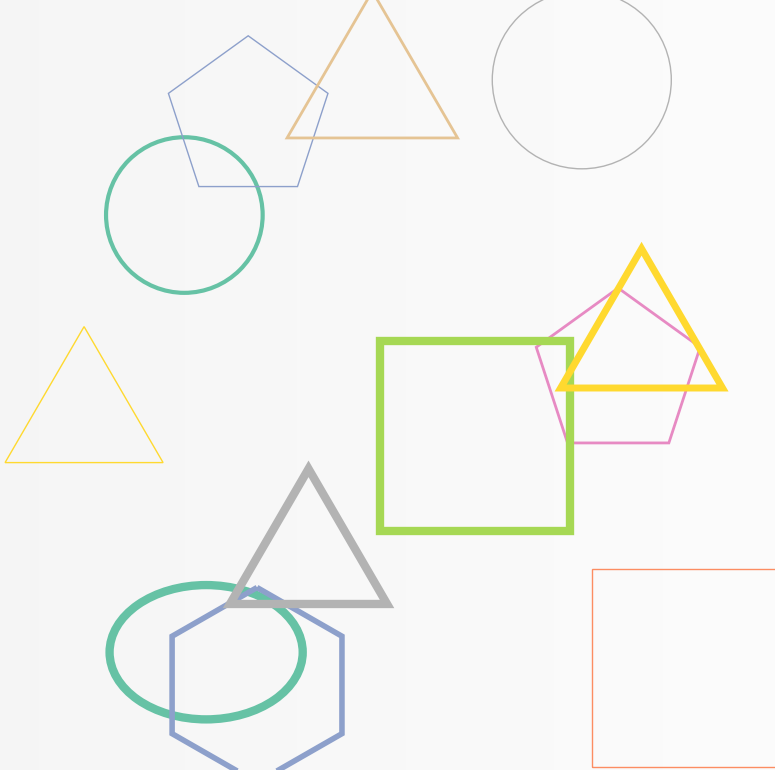[{"shape": "oval", "thickness": 3, "radius": 0.62, "center": [0.266, 0.153]}, {"shape": "circle", "thickness": 1.5, "radius": 0.51, "center": [0.238, 0.721]}, {"shape": "square", "thickness": 0.5, "radius": 0.64, "center": [0.892, 0.133]}, {"shape": "hexagon", "thickness": 2, "radius": 0.63, "center": [0.332, 0.11]}, {"shape": "pentagon", "thickness": 0.5, "radius": 0.54, "center": [0.32, 0.845]}, {"shape": "pentagon", "thickness": 1, "radius": 0.56, "center": [0.798, 0.515]}, {"shape": "square", "thickness": 3, "radius": 0.61, "center": [0.613, 0.434]}, {"shape": "triangle", "thickness": 0.5, "radius": 0.59, "center": [0.108, 0.458]}, {"shape": "triangle", "thickness": 2.5, "radius": 0.6, "center": [0.828, 0.556]}, {"shape": "triangle", "thickness": 1, "radius": 0.64, "center": [0.48, 0.884]}, {"shape": "triangle", "thickness": 3, "radius": 0.59, "center": [0.398, 0.274]}, {"shape": "circle", "thickness": 0.5, "radius": 0.58, "center": [0.751, 0.896]}]